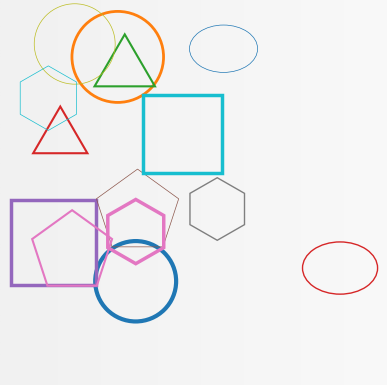[{"shape": "circle", "thickness": 3, "radius": 0.52, "center": [0.35, 0.269]}, {"shape": "oval", "thickness": 0.5, "radius": 0.44, "center": [0.577, 0.873]}, {"shape": "circle", "thickness": 2, "radius": 0.59, "center": [0.304, 0.852]}, {"shape": "triangle", "thickness": 1.5, "radius": 0.45, "center": [0.322, 0.821]}, {"shape": "oval", "thickness": 1, "radius": 0.48, "center": [0.878, 0.304]}, {"shape": "triangle", "thickness": 1.5, "radius": 0.4, "center": [0.156, 0.642]}, {"shape": "square", "thickness": 2.5, "radius": 0.55, "center": [0.138, 0.371]}, {"shape": "pentagon", "thickness": 0.5, "radius": 0.56, "center": [0.355, 0.449]}, {"shape": "hexagon", "thickness": 2.5, "radius": 0.42, "center": [0.35, 0.399]}, {"shape": "pentagon", "thickness": 1.5, "radius": 0.54, "center": [0.186, 0.346]}, {"shape": "hexagon", "thickness": 1, "radius": 0.41, "center": [0.561, 0.457]}, {"shape": "circle", "thickness": 0.5, "radius": 0.52, "center": [0.193, 0.886]}, {"shape": "square", "thickness": 2.5, "radius": 0.51, "center": [0.471, 0.652]}, {"shape": "hexagon", "thickness": 0.5, "radius": 0.42, "center": [0.125, 0.745]}]